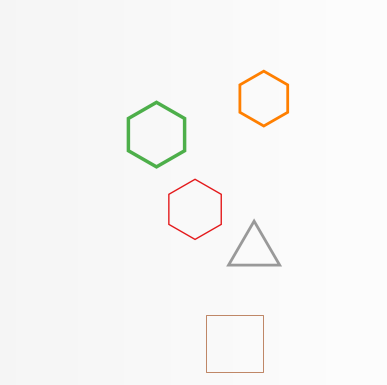[{"shape": "hexagon", "thickness": 1, "radius": 0.39, "center": [0.503, 0.456]}, {"shape": "hexagon", "thickness": 2.5, "radius": 0.42, "center": [0.404, 0.65]}, {"shape": "hexagon", "thickness": 2, "radius": 0.36, "center": [0.681, 0.744]}, {"shape": "square", "thickness": 0.5, "radius": 0.37, "center": [0.605, 0.109]}, {"shape": "triangle", "thickness": 2, "radius": 0.38, "center": [0.656, 0.349]}]